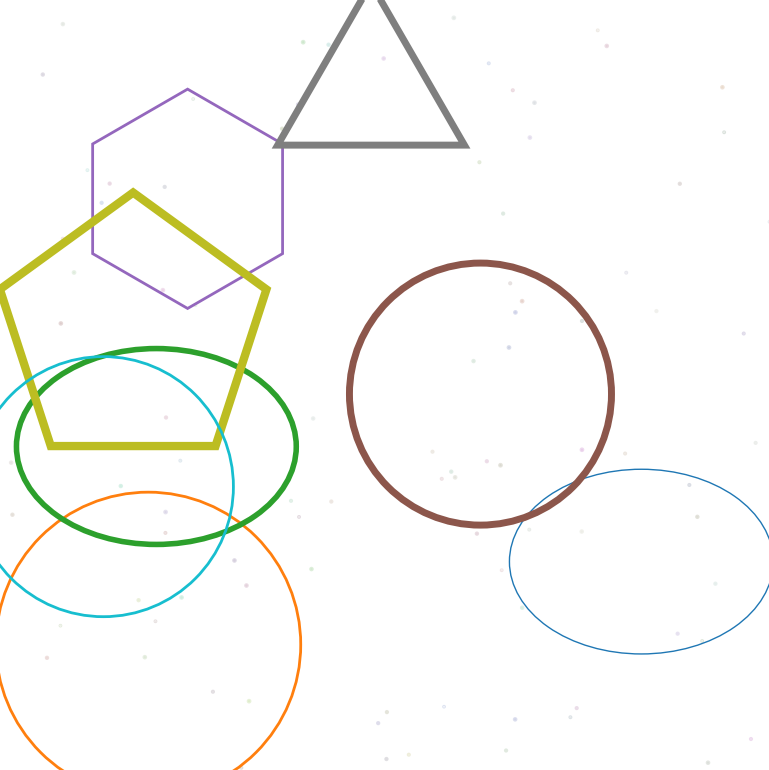[{"shape": "oval", "thickness": 0.5, "radius": 0.86, "center": [0.833, 0.271]}, {"shape": "circle", "thickness": 1, "radius": 0.99, "center": [0.193, 0.163]}, {"shape": "oval", "thickness": 2, "radius": 0.91, "center": [0.203, 0.42]}, {"shape": "hexagon", "thickness": 1, "radius": 0.71, "center": [0.244, 0.742]}, {"shape": "circle", "thickness": 2.5, "radius": 0.85, "center": [0.624, 0.488]}, {"shape": "triangle", "thickness": 2.5, "radius": 0.7, "center": [0.482, 0.882]}, {"shape": "pentagon", "thickness": 3, "radius": 0.91, "center": [0.173, 0.568]}, {"shape": "circle", "thickness": 1, "radius": 0.84, "center": [0.134, 0.368]}]